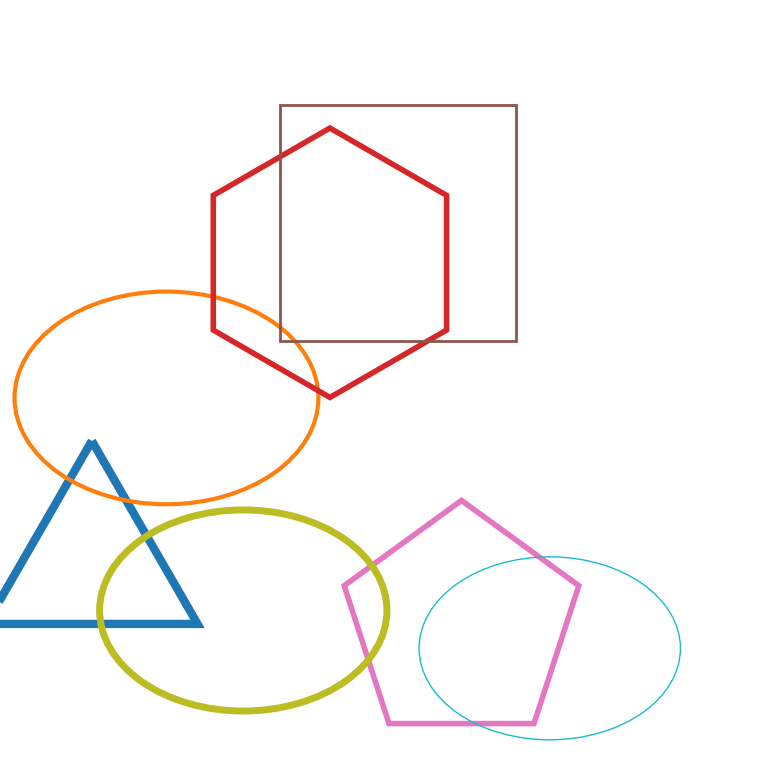[{"shape": "triangle", "thickness": 3, "radius": 0.79, "center": [0.119, 0.269]}, {"shape": "oval", "thickness": 1.5, "radius": 0.99, "center": [0.216, 0.483]}, {"shape": "hexagon", "thickness": 2, "radius": 0.87, "center": [0.428, 0.659]}, {"shape": "square", "thickness": 1, "radius": 0.77, "center": [0.517, 0.71]}, {"shape": "pentagon", "thickness": 2, "radius": 0.8, "center": [0.599, 0.19]}, {"shape": "oval", "thickness": 2.5, "radius": 0.93, "center": [0.316, 0.207]}, {"shape": "oval", "thickness": 0.5, "radius": 0.85, "center": [0.714, 0.158]}]